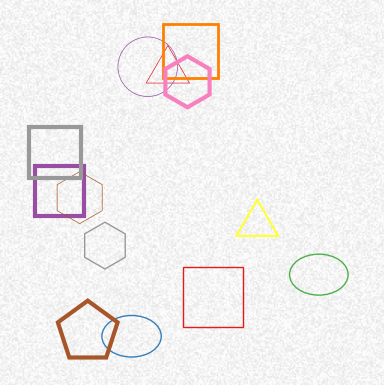[{"shape": "triangle", "thickness": 0.5, "radius": 0.33, "center": [0.436, 0.817]}, {"shape": "square", "thickness": 1, "radius": 0.39, "center": [0.553, 0.229]}, {"shape": "oval", "thickness": 1, "radius": 0.39, "center": [0.342, 0.127]}, {"shape": "oval", "thickness": 1, "radius": 0.38, "center": [0.828, 0.287]}, {"shape": "circle", "thickness": 0.5, "radius": 0.39, "center": [0.384, 0.827]}, {"shape": "square", "thickness": 3, "radius": 0.32, "center": [0.154, 0.504]}, {"shape": "square", "thickness": 2, "radius": 0.36, "center": [0.495, 0.867]}, {"shape": "triangle", "thickness": 1.5, "radius": 0.31, "center": [0.668, 0.419]}, {"shape": "hexagon", "thickness": 0.5, "radius": 0.34, "center": [0.207, 0.487]}, {"shape": "pentagon", "thickness": 3, "radius": 0.41, "center": [0.228, 0.137]}, {"shape": "hexagon", "thickness": 3, "radius": 0.33, "center": [0.487, 0.788]}, {"shape": "square", "thickness": 3, "radius": 0.33, "center": [0.143, 0.603]}, {"shape": "hexagon", "thickness": 1, "radius": 0.3, "center": [0.273, 0.362]}]